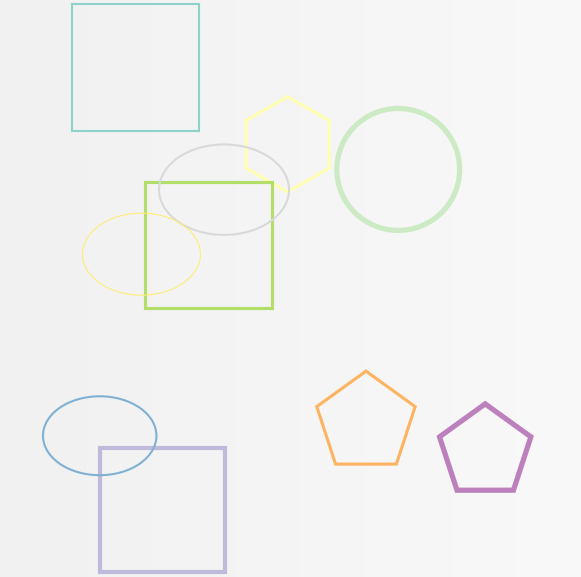[{"shape": "square", "thickness": 1, "radius": 0.55, "center": [0.233, 0.882]}, {"shape": "hexagon", "thickness": 1.5, "radius": 0.41, "center": [0.495, 0.749]}, {"shape": "square", "thickness": 2, "radius": 0.53, "center": [0.28, 0.116]}, {"shape": "oval", "thickness": 1, "radius": 0.49, "center": [0.172, 0.245]}, {"shape": "pentagon", "thickness": 1.5, "radius": 0.44, "center": [0.63, 0.268]}, {"shape": "square", "thickness": 1.5, "radius": 0.55, "center": [0.359, 0.575]}, {"shape": "oval", "thickness": 1, "radius": 0.56, "center": [0.385, 0.671]}, {"shape": "pentagon", "thickness": 2.5, "radius": 0.41, "center": [0.835, 0.217]}, {"shape": "circle", "thickness": 2.5, "radius": 0.53, "center": [0.685, 0.706]}, {"shape": "oval", "thickness": 0.5, "radius": 0.51, "center": [0.243, 0.559]}]